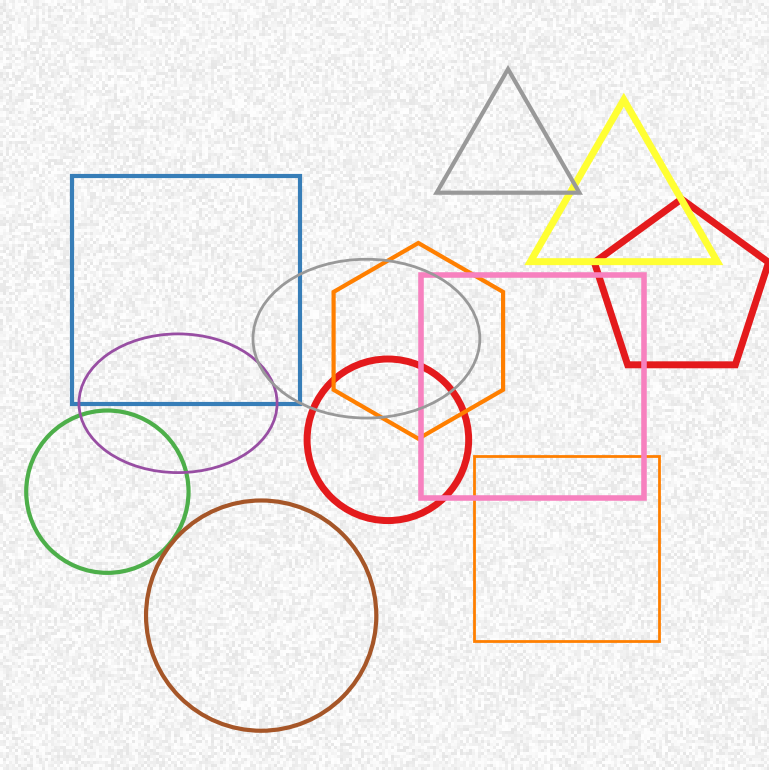[{"shape": "pentagon", "thickness": 2.5, "radius": 0.59, "center": [0.885, 0.622]}, {"shape": "circle", "thickness": 2.5, "radius": 0.52, "center": [0.504, 0.429]}, {"shape": "square", "thickness": 1.5, "radius": 0.74, "center": [0.241, 0.623]}, {"shape": "circle", "thickness": 1.5, "radius": 0.53, "center": [0.139, 0.361]}, {"shape": "oval", "thickness": 1, "radius": 0.64, "center": [0.231, 0.476]}, {"shape": "hexagon", "thickness": 1.5, "radius": 0.64, "center": [0.543, 0.557]}, {"shape": "square", "thickness": 1, "radius": 0.6, "center": [0.736, 0.288]}, {"shape": "triangle", "thickness": 2.5, "radius": 0.7, "center": [0.81, 0.73]}, {"shape": "circle", "thickness": 1.5, "radius": 0.75, "center": [0.339, 0.2]}, {"shape": "square", "thickness": 2, "radius": 0.72, "center": [0.691, 0.498]}, {"shape": "triangle", "thickness": 1.5, "radius": 0.54, "center": [0.66, 0.803]}, {"shape": "oval", "thickness": 1, "radius": 0.74, "center": [0.476, 0.56]}]